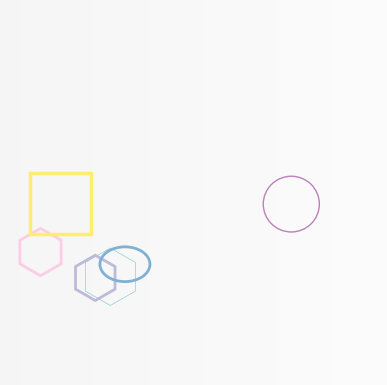[{"shape": "hexagon", "thickness": 0.5, "radius": 0.37, "center": [0.285, 0.281]}, {"shape": "hexagon", "thickness": 2, "radius": 0.29, "center": [0.246, 0.278]}, {"shape": "oval", "thickness": 2, "radius": 0.32, "center": [0.322, 0.314]}, {"shape": "hexagon", "thickness": 2, "radius": 0.31, "center": [0.105, 0.345]}, {"shape": "circle", "thickness": 1, "radius": 0.36, "center": [0.752, 0.47]}, {"shape": "square", "thickness": 2.5, "radius": 0.4, "center": [0.157, 0.472]}]